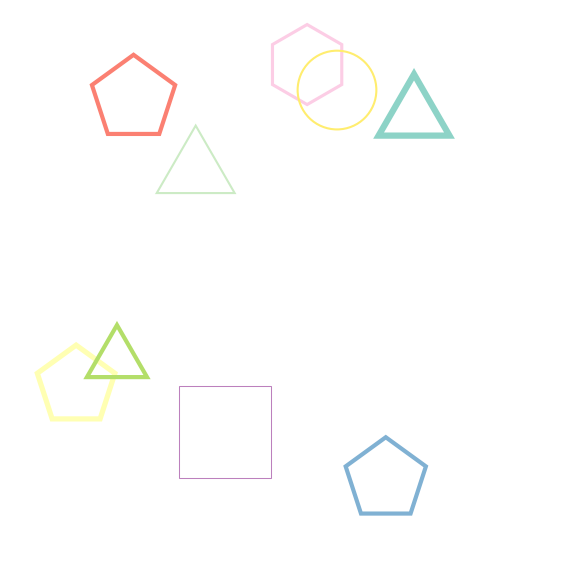[{"shape": "triangle", "thickness": 3, "radius": 0.35, "center": [0.717, 0.8]}, {"shape": "pentagon", "thickness": 2.5, "radius": 0.35, "center": [0.132, 0.331]}, {"shape": "pentagon", "thickness": 2, "radius": 0.38, "center": [0.231, 0.828]}, {"shape": "pentagon", "thickness": 2, "radius": 0.37, "center": [0.668, 0.169]}, {"shape": "triangle", "thickness": 2, "radius": 0.3, "center": [0.203, 0.376]}, {"shape": "hexagon", "thickness": 1.5, "radius": 0.35, "center": [0.532, 0.887]}, {"shape": "square", "thickness": 0.5, "radius": 0.4, "center": [0.389, 0.251]}, {"shape": "triangle", "thickness": 1, "radius": 0.39, "center": [0.339, 0.704]}, {"shape": "circle", "thickness": 1, "radius": 0.34, "center": [0.584, 0.843]}]